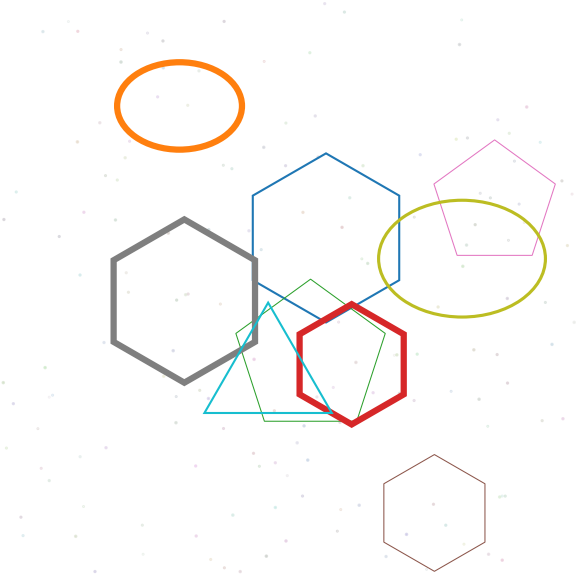[{"shape": "hexagon", "thickness": 1, "radius": 0.73, "center": [0.565, 0.587]}, {"shape": "oval", "thickness": 3, "radius": 0.54, "center": [0.311, 0.816]}, {"shape": "pentagon", "thickness": 0.5, "radius": 0.68, "center": [0.538, 0.38]}, {"shape": "hexagon", "thickness": 3, "radius": 0.52, "center": [0.609, 0.368]}, {"shape": "hexagon", "thickness": 0.5, "radius": 0.51, "center": [0.752, 0.111]}, {"shape": "pentagon", "thickness": 0.5, "radius": 0.55, "center": [0.856, 0.646]}, {"shape": "hexagon", "thickness": 3, "radius": 0.71, "center": [0.319, 0.478]}, {"shape": "oval", "thickness": 1.5, "radius": 0.72, "center": [0.8, 0.551]}, {"shape": "triangle", "thickness": 1, "radius": 0.64, "center": [0.464, 0.348]}]